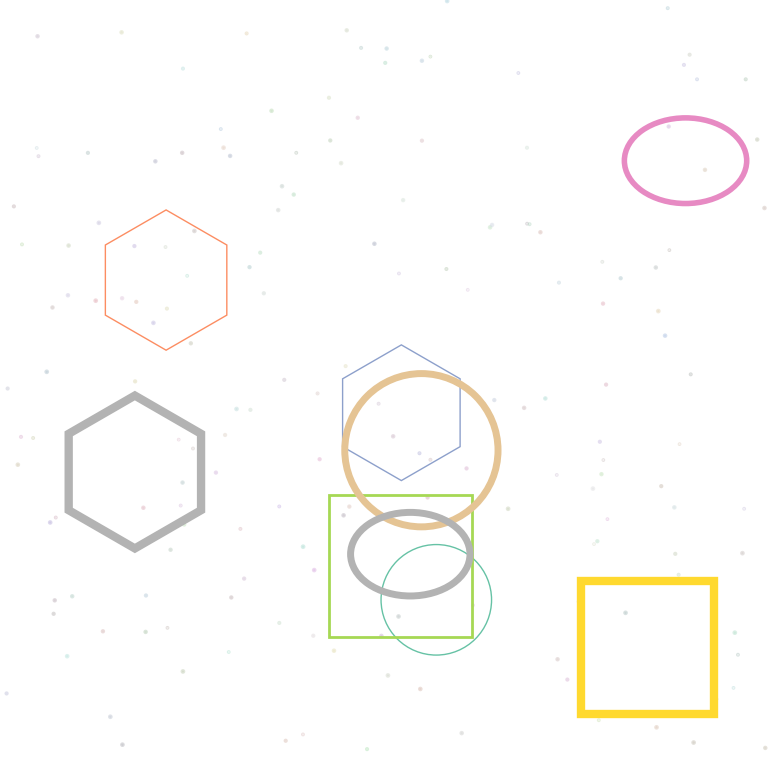[{"shape": "circle", "thickness": 0.5, "radius": 0.36, "center": [0.567, 0.221]}, {"shape": "hexagon", "thickness": 0.5, "radius": 0.46, "center": [0.216, 0.636]}, {"shape": "hexagon", "thickness": 0.5, "radius": 0.44, "center": [0.521, 0.464]}, {"shape": "oval", "thickness": 2, "radius": 0.4, "center": [0.89, 0.791]}, {"shape": "square", "thickness": 1, "radius": 0.46, "center": [0.52, 0.265]}, {"shape": "square", "thickness": 3, "radius": 0.43, "center": [0.841, 0.159]}, {"shape": "circle", "thickness": 2.5, "radius": 0.5, "center": [0.547, 0.415]}, {"shape": "hexagon", "thickness": 3, "radius": 0.5, "center": [0.175, 0.387]}, {"shape": "oval", "thickness": 2.5, "radius": 0.39, "center": [0.533, 0.28]}]